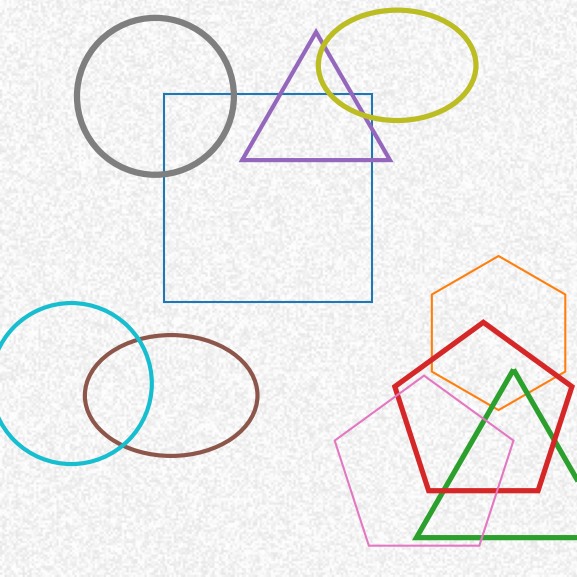[{"shape": "square", "thickness": 1, "radius": 0.9, "center": [0.464, 0.657]}, {"shape": "hexagon", "thickness": 1, "radius": 0.67, "center": [0.863, 0.422]}, {"shape": "triangle", "thickness": 2.5, "radius": 0.97, "center": [0.889, 0.165]}, {"shape": "pentagon", "thickness": 2.5, "radius": 0.81, "center": [0.837, 0.28]}, {"shape": "triangle", "thickness": 2, "radius": 0.74, "center": [0.547, 0.796]}, {"shape": "oval", "thickness": 2, "radius": 0.75, "center": [0.296, 0.314]}, {"shape": "pentagon", "thickness": 1, "radius": 0.81, "center": [0.734, 0.186]}, {"shape": "circle", "thickness": 3, "radius": 0.68, "center": [0.269, 0.832]}, {"shape": "oval", "thickness": 2.5, "radius": 0.68, "center": [0.688, 0.886]}, {"shape": "circle", "thickness": 2, "radius": 0.7, "center": [0.123, 0.335]}]